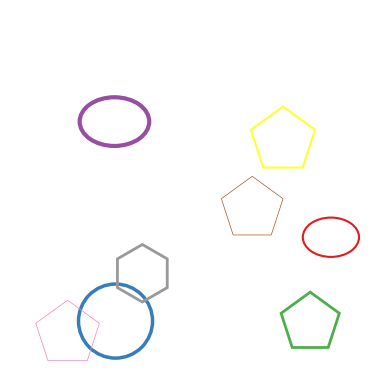[{"shape": "oval", "thickness": 1.5, "radius": 0.36, "center": [0.86, 0.384]}, {"shape": "circle", "thickness": 2.5, "radius": 0.48, "center": [0.3, 0.166]}, {"shape": "pentagon", "thickness": 2, "radius": 0.4, "center": [0.806, 0.162]}, {"shape": "oval", "thickness": 3, "radius": 0.45, "center": [0.297, 0.684]}, {"shape": "pentagon", "thickness": 1.5, "radius": 0.44, "center": [0.735, 0.636]}, {"shape": "pentagon", "thickness": 0.5, "radius": 0.42, "center": [0.655, 0.458]}, {"shape": "pentagon", "thickness": 0.5, "radius": 0.43, "center": [0.176, 0.133]}, {"shape": "hexagon", "thickness": 2, "radius": 0.37, "center": [0.37, 0.29]}]